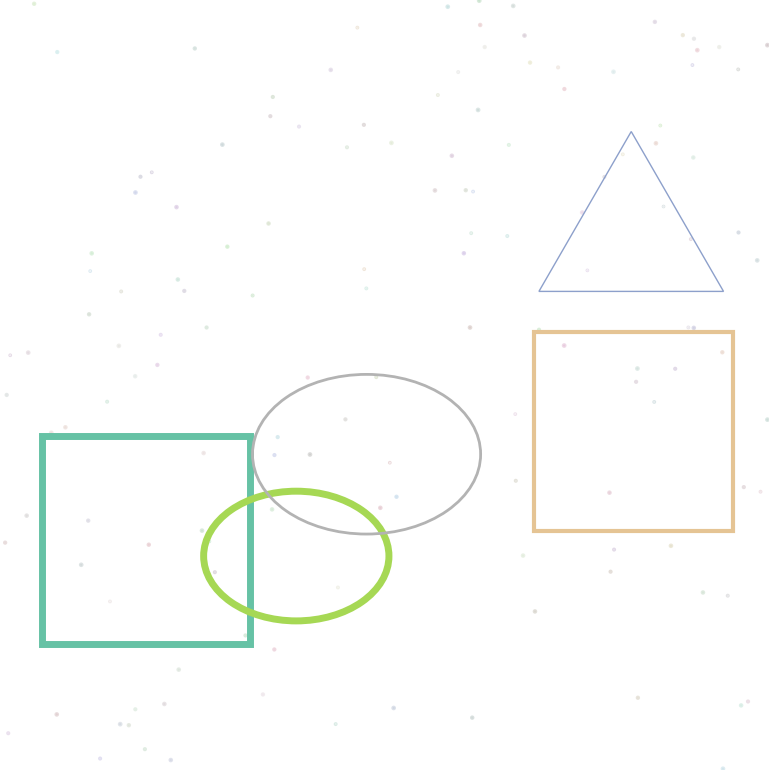[{"shape": "square", "thickness": 2.5, "radius": 0.68, "center": [0.19, 0.299]}, {"shape": "triangle", "thickness": 0.5, "radius": 0.69, "center": [0.82, 0.691]}, {"shape": "oval", "thickness": 2.5, "radius": 0.6, "center": [0.385, 0.278]}, {"shape": "square", "thickness": 1.5, "radius": 0.65, "center": [0.823, 0.44]}, {"shape": "oval", "thickness": 1, "radius": 0.74, "center": [0.476, 0.41]}]